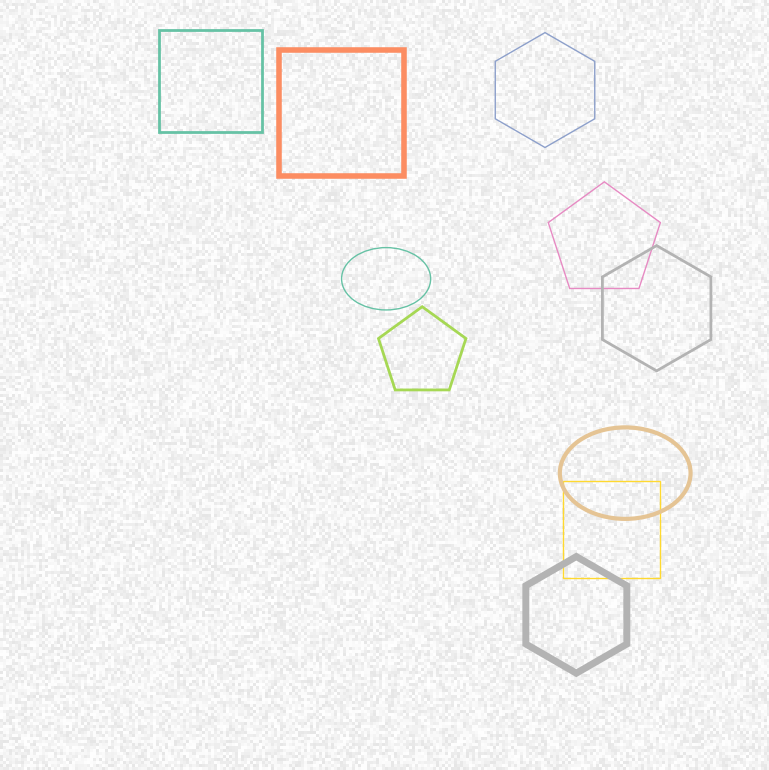[{"shape": "square", "thickness": 1, "radius": 0.33, "center": [0.273, 0.895]}, {"shape": "oval", "thickness": 0.5, "radius": 0.29, "center": [0.501, 0.638]}, {"shape": "square", "thickness": 2, "radius": 0.41, "center": [0.444, 0.853]}, {"shape": "hexagon", "thickness": 0.5, "radius": 0.37, "center": [0.708, 0.883]}, {"shape": "pentagon", "thickness": 0.5, "radius": 0.38, "center": [0.785, 0.687]}, {"shape": "pentagon", "thickness": 1, "radius": 0.3, "center": [0.548, 0.542]}, {"shape": "square", "thickness": 0.5, "radius": 0.31, "center": [0.795, 0.313]}, {"shape": "oval", "thickness": 1.5, "radius": 0.42, "center": [0.812, 0.386]}, {"shape": "hexagon", "thickness": 1, "radius": 0.41, "center": [0.853, 0.6]}, {"shape": "hexagon", "thickness": 2.5, "radius": 0.38, "center": [0.748, 0.201]}]